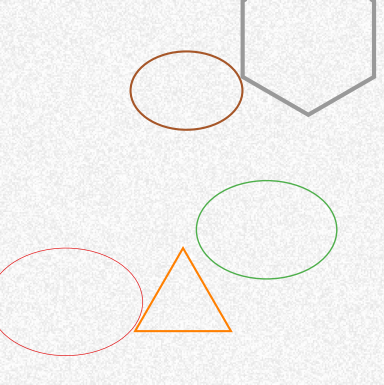[{"shape": "oval", "thickness": 0.5, "radius": 1.0, "center": [0.171, 0.216]}, {"shape": "oval", "thickness": 1, "radius": 0.91, "center": [0.692, 0.403]}, {"shape": "triangle", "thickness": 1.5, "radius": 0.72, "center": [0.475, 0.212]}, {"shape": "oval", "thickness": 1.5, "radius": 0.73, "center": [0.484, 0.765]}, {"shape": "hexagon", "thickness": 3, "radius": 0.99, "center": [0.801, 0.899]}]